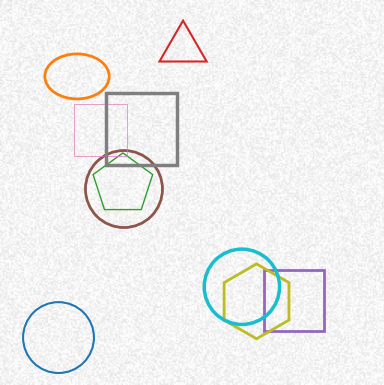[{"shape": "circle", "thickness": 1.5, "radius": 0.46, "center": [0.152, 0.123]}, {"shape": "oval", "thickness": 2, "radius": 0.42, "center": [0.2, 0.802]}, {"shape": "pentagon", "thickness": 1, "radius": 0.41, "center": [0.319, 0.521]}, {"shape": "triangle", "thickness": 1.5, "radius": 0.35, "center": [0.475, 0.876]}, {"shape": "square", "thickness": 2, "radius": 0.4, "center": [0.764, 0.22]}, {"shape": "circle", "thickness": 2, "radius": 0.5, "center": [0.322, 0.509]}, {"shape": "square", "thickness": 0.5, "radius": 0.34, "center": [0.261, 0.662]}, {"shape": "square", "thickness": 2.5, "radius": 0.46, "center": [0.368, 0.665]}, {"shape": "hexagon", "thickness": 2, "radius": 0.49, "center": [0.666, 0.217]}, {"shape": "circle", "thickness": 2.5, "radius": 0.49, "center": [0.628, 0.255]}]